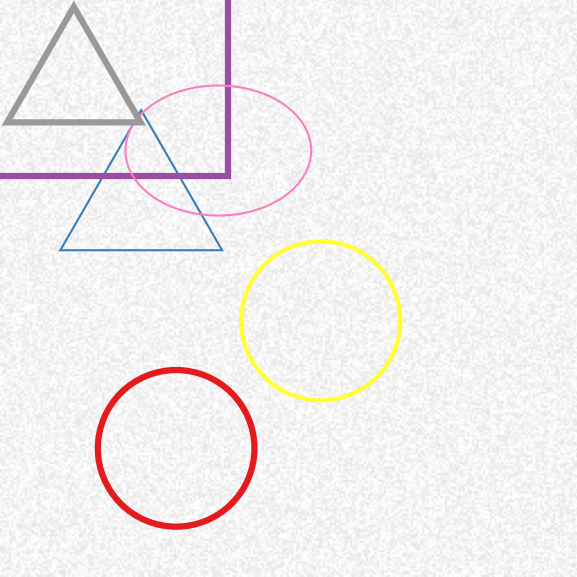[{"shape": "circle", "thickness": 3, "radius": 0.68, "center": [0.305, 0.223]}, {"shape": "triangle", "thickness": 1, "radius": 0.81, "center": [0.245, 0.647]}, {"shape": "square", "thickness": 3, "radius": 0.99, "center": [0.196, 0.893]}, {"shape": "circle", "thickness": 2, "radius": 0.69, "center": [0.555, 0.443]}, {"shape": "oval", "thickness": 1, "radius": 0.8, "center": [0.378, 0.738]}, {"shape": "triangle", "thickness": 3, "radius": 0.67, "center": [0.128, 0.854]}]